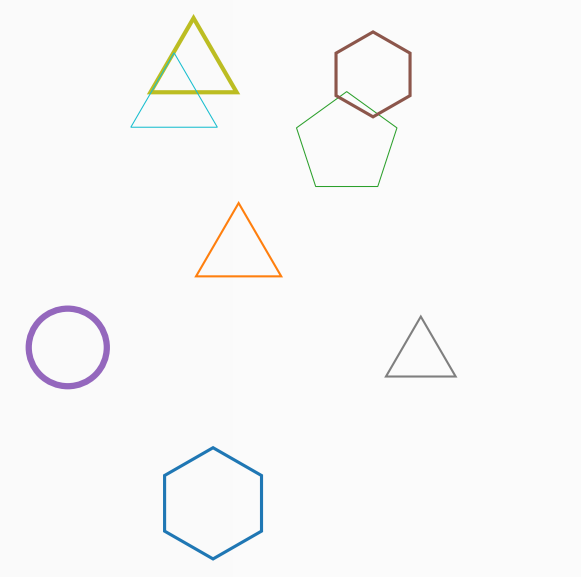[{"shape": "hexagon", "thickness": 1.5, "radius": 0.48, "center": [0.367, 0.128]}, {"shape": "triangle", "thickness": 1, "radius": 0.42, "center": [0.411, 0.563]}, {"shape": "pentagon", "thickness": 0.5, "radius": 0.45, "center": [0.597, 0.75]}, {"shape": "circle", "thickness": 3, "radius": 0.34, "center": [0.117, 0.398]}, {"shape": "hexagon", "thickness": 1.5, "radius": 0.37, "center": [0.642, 0.87]}, {"shape": "triangle", "thickness": 1, "radius": 0.35, "center": [0.724, 0.382]}, {"shape": "triangle", "thickness": 2, "radius": 0.43, "center": [0.333, 0.882]}, {"shape": "triangle", "thickness": 0.5, "radius": 0.43, "center": [0.299, 0.822]}]